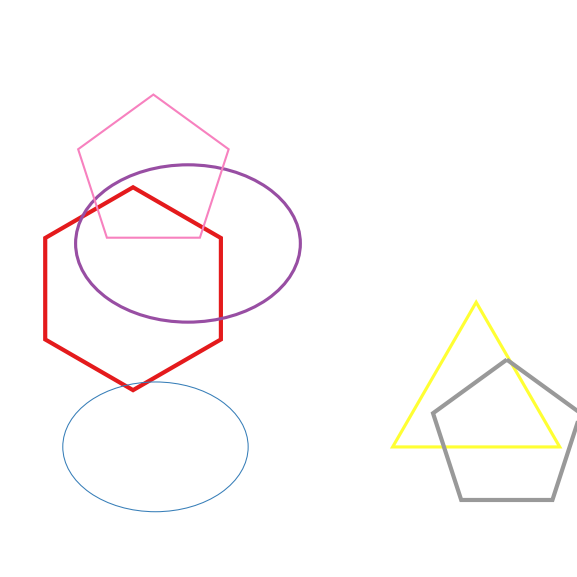[{"shape": "hexagon", "thickness": 2, "radius": 0.88, "center": [0.23, 0.499]}, {"shape": "oval", "thickness": 0.5, "radius": 0.8, "center": [0.269, 0.225]}, {"shape": "oval", "thickness": 1.5, "radius": 0.97, "center": [0.325, 0.578]}, {"shape": "triangle", "thickness": 1.5, "radius": 0.84, "center": [0.825, 0.309]}, {"shape": "pentagon", "thickness": 1, "radius": 0.69, "center": [0.266, 0.698]}, {"shape": "pentagon", "thickness": 2, "radius": 0.67, "center": [0.878, 0.242]}]